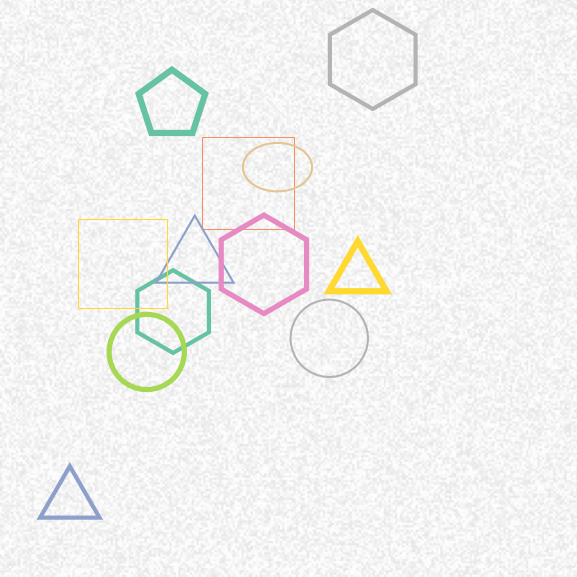[{"shape": "pentagon", "thickness": 3, "radius": 0.3, "center": [0.298, 0.818]}, {"shape": "hexagon", "thickness": 2, "radius": 0.36, "center": [0.3, 0.46]}, {"shape": "square", "thickness": 0.5, "radius": 0.4, "center": [0.43, 0.682]}, {"shape": "triangle", "thickness": 1, "radius": 0.39, "center": [0.337, 0.548]}, {"shape": "triangle", "thickness": 2, "radius": 0.3, "center": [0.121, 0.132]}, {"shape": "hexagon", "thickness": 2.5, "radius": 0.43, "center": [0.457, 0.541]}, {"shape": "circle", "thickness": 2.5, "radius": 0.33, "center": [0.254, 0.39]}, {"shape": "triangle", "thickness": 3, "radius": 0.29, "center": [0.619, 0.524]}, {"shape": "square", "thickness": 0.5, "radius": 0.38, "center": [0.211, 0.543]}, {"shape": "oval", "thickness": 1, "radius": 0.3, "center": [0.48, 0.71]}, {"shape": "hexagon", "thickness": 2, "radius": 0.43, "center": [0.645, 0.896]}, {"shape": "circle", "thickness": 1, "radius": 0.33, "center": [0.57, 0.413]}]